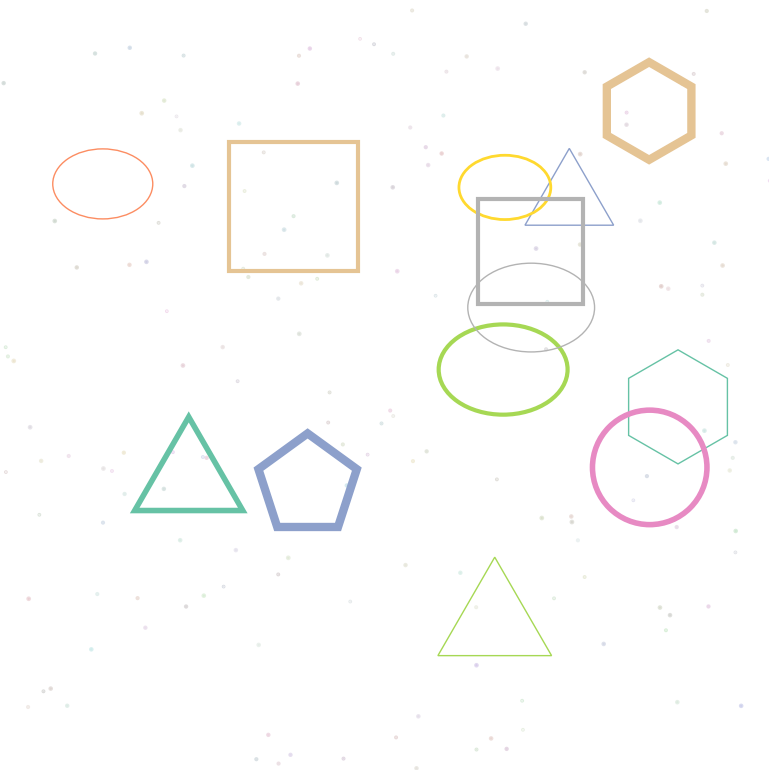[{"shape": "triangle", "thickness": 2, "radius": 0.41, "center": [0.245, 0.377]}, {"shape": "hexagon", "thickness": 0.5, "radius": 0.37, "center": [0.881, 0.472]}, {"shape": "oval", "thickness": 0.5, "radius": 0.32, "center": [0.133, 0.761]}, {"shape": "pentagon", "thickness": 3, "radius": 0.34, "center": [0.4, 0.37]}, {"shape": "triangle", "thickness": 0.5, "radius": 0.33, "center": [0.739, 0.741]}, {"shape": "circle", "thickness": 2, "radius": 0.37, "center": [0.844, 0.393]}, {"shape": "triangle", "thickness": 0.5, "radius": 0.43, "center": [0.643, 0.191]}, {"shape": "oval", "thickness": 1.5, "radius": 0.42, "center": [0.653, 0.52]}, {"shape": "oval", "thickness": 1, "radius": 0.3, "center": [0.656, 0.757]}, {"shape": "hexagon", "thickness": 3, "radius": 0.32, "center": [0.843, 0.856]}, {"shape": "square", "thickness": 1.5, "radius": 0.42, "center": [0.382, 0.732]}, {"shape": "oval", "thickness": 0.5, "radius": 0.41, "center": [0.69, 0.601]}, {"shape": "square", "thickness": 1.5, "radius": 0.34, "center": [0.689, 0.673]}]